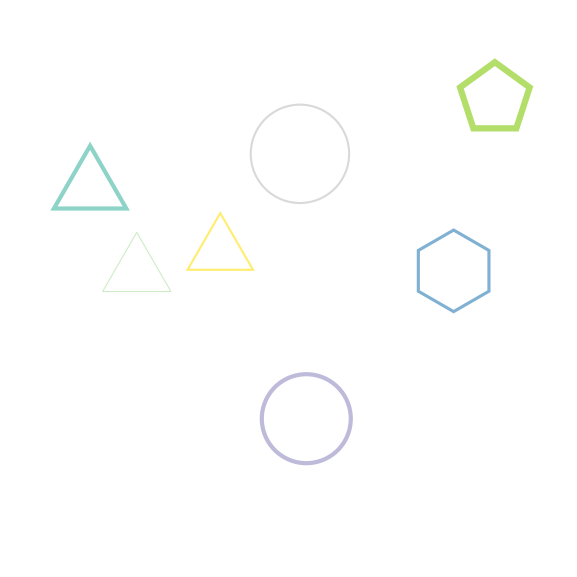[{"shape": "triangle", "thickness": 2, "radius": 0.36, "center": [0.156, 0.674]}, {"shape": "circle", "thickness": 2, "radius": 0.39, "center": [0.53, 0.274]}, {"shape": "hexagon", "thickness": 1.5, "radius": 0.35, "center": [0.786, 0.53]}, {"shape": "pentagon", "thickness": 3, "radius": 0.32, "center": [0.857, 0.828]}, {"shape": "circle", "thickness": 1, "radius": 0.43, "center": [0.519, 0.733]}, {"shape": "triangle", "thickness": 0.5, "radius": 0.34, "center": [0.237, 0.528]}, {"shape": "triangle", "thickness": 1, "radius": 0.33, "center": [0.381, 0.565]}]